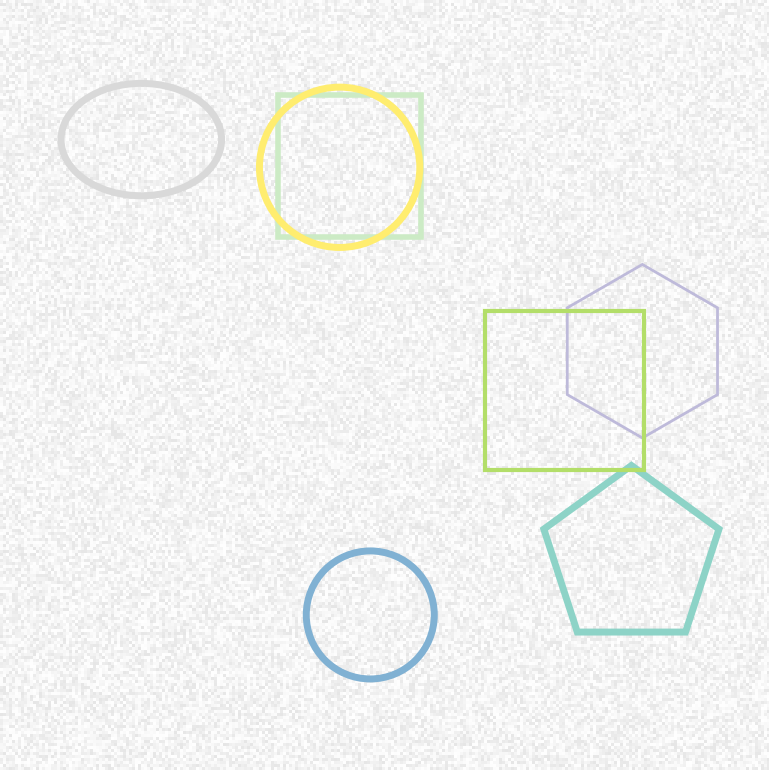[{"shape": "pentagon", "thickness": 2.5, "radius": 0.6, "center": [0.82, 0.276]}, {"shape": "hexagon", "thickness": 1, "radius": 0.56, "center": [0.834, 0.544]}, {"shape": "circle", "thickness": 2.5, "radius": 0.42, "center": [0.481, 0.201]}, {"shape": "square", "thickness": 1.5, "radius": 0.52, "center": [0.733, 0.493]}, {"shape": "oval", "thickness": 2.5, "radius": 0.52, "center": [0.184, 0.819]}, {"shape": "square", "thickness": 2, "radius": 0.46, "center": [0.454, 0.784]}, {"shape": "circle", "thickness": 2.5, "radius": 0.52, "center": [0.441, 0.783]}]